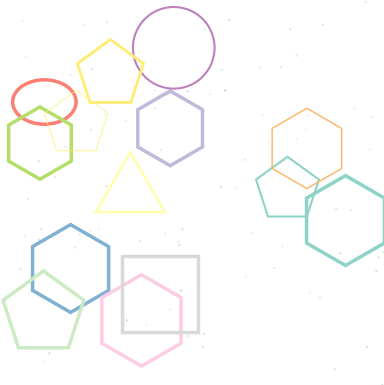[{"shape": "pentagon", "thickness": 1.5, "radius": 0.43, "center": [0.747, 0.507]}, {"shape": "hexagon", "thickness": 2.5, "radius": 0.58, "center": [0.897, 0.427]}, {"shape": "triangle", "thickness": 2, "radius": 0.52, "center": [0.339, 0.501]}, {"shape": "hexagon", "thickness": 2.5, "radius": 0.49, "center": [0.442, 0.667]}, {"shape": "oval", "thickness": 2.5, "radius": 0.41, "center": [0.115, 0.735]}, {"shape": "hexagon", "thickness": 2.5, "radius": 0.57, "center": [0.183, 0.303]}, {"shape": "hexagon", "thickness": 1, "radius": 0.52, "center": [0.797, 0.614]}, {"shape": "hexagon", "thickness": 2.5, "radius": 0.47, "center": [0.104, 0.628]}, {"shape": "hexagon", "thickness": 2.5, "radius": 0.59, "center": [0.367, 0.168]}, {"shape": "square", "thickness": 2.5, "radius": 0.49, "center": [0.415, 0.236]}, {"shape": "circle", "thickness": 1.5, "radius": 0.53, "center": [0.451, 0.876]}, {"shape": "pentagon", "thickness": 2.5, "radius": 0.55, "center": [0.113, 0.186]}, {"shape": "pentagon", "thickness": 0.5, "radius": 0.43, "center": [0.198, 0.679]}, {"shape": "pentagon", "thickness": 2, "radius": 0.45, "center": [0.287, 0.807]}]